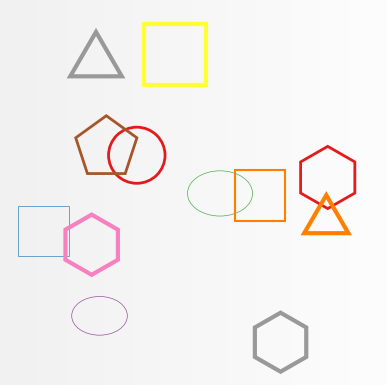[{"shape": "hexagon", "thickness": 2, "radius": 0.4, "center": [0.846, 0.539]}, {"shape": "circle", "thickness": 2, "radius": 0.36, "center": [0.353, 0.597]}, {"shape": "square", "thickness": 0.5, "radius": 0.33, "center": [0.112, 0.4]}, {"shape": "oval", "thickness": 0.5, "radius": 0.42, "center": [0.568, 0.498]}, {"shape": "oval", "thickness": 0.5, "radius": 0.36, "center": [0.257, 0.18]}, {"shape": "square", "thickness": 1.5, "radius": 0.33, "center": [0.671, 0.492]}, {"shape": "triangle", "thickness": 3, "radius": 0.33, "center": [0.842, 0.427]}, {"shape": "square", "thickness": 3, "radius": 0.4, "center": [0.451, 0.858]}, {"shape": "pentagon", "thickness": 2, "radius": 0.42, "center": [0.274, 0.616]}, {"shape": "hexagon", "thickness": 3, "radius": 0.39, "center": [0.237, 0.364]}, {"shape": "hexagon", "thickness": 3, "radius": 0.38, "center": [0.724, 0.111]}, {"shape": "triangle", "thickness": 3, "radius": 0.38, "center": [0.248, 0.84]}]